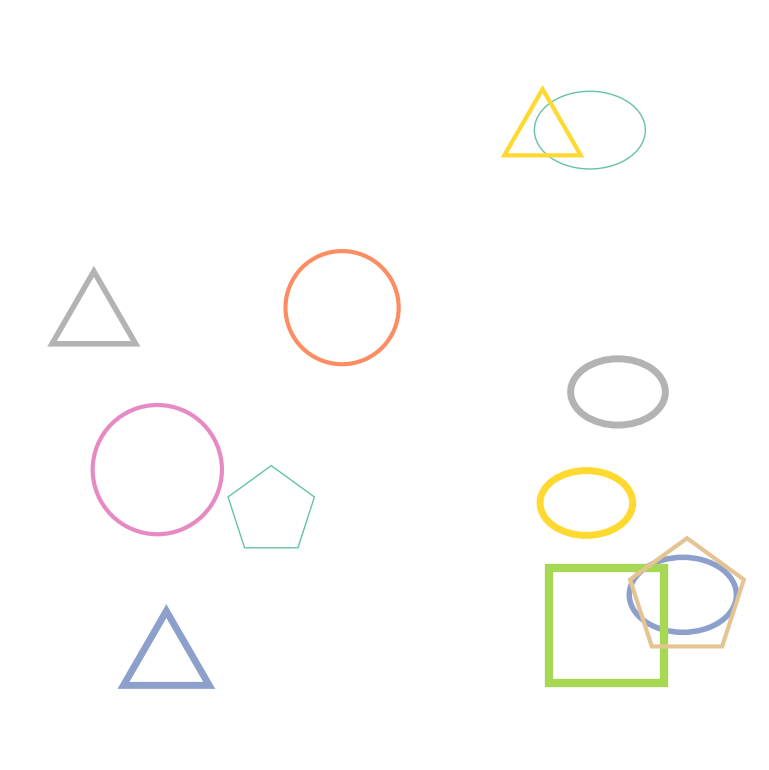[{"shape": "oval", "thickness": 0.5, "radius": 0.36, "center": [0.766, 0.831]}, {"shape": "pentagon", "thickness": 0.5, "radius": 0.29, "center": [0.352, 0.336]}, {"shape": "circle", "thickness": 1.5, "radius": 0.37, "center": [0.444, 0.6]}, {"shape": "triangle", "thickness": 2.5, "radius": 0.32, "center": [0.216, 0.142]}, {"shape": "oval", "thickness": 2, "radius": 0.35, "center": [0.887, 0.228]}, {"shape": "circle", "thickness": 1.5, "radius": 0.42, "center": [0.204, 0.39]}, {"shape": "square", "thickness": 3, "radius": 0.37, "center": [0.788, 0.188]}, {"shape": "triangle", "thickness": 1.5, "radius": 0.29, "center": [0.705, 0.827]}, {"shape": "oval", "thickness": 2.5, "radius": 0.3, "center": [0.761, 0.347]}, {"shape": "pentagon", "thickness": 1.5, "radius": 0.39, "center": [0.892, 0.223]}, {"shape": "oval", "thickness": 2.5, "radius": 0.31, "center": [0.803, 0.491]}, {"shape": "triangle", "thickness": 2, "radius": 0.31, "center": [0.122, 0.585]}]